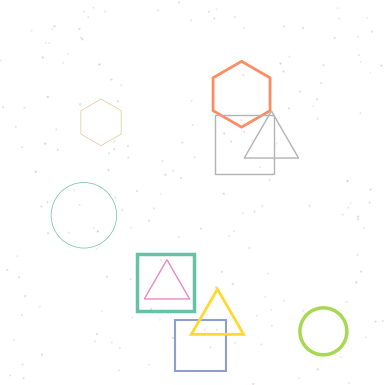[{"shape": "square", "thickness": 2.5, "radius": 0.37, "center": [0.429, 0.266]}, {"shape": "circle", "thickness": 0.5, "radius": 0.43, "center": [0.218, 0.441]}, {"shape": "hexagon", "thickness": 2, "radius": 0.43, "center": [0.627, 0.755]}, {"shape": "square", "thickness": 1.5, "radius": 0.33, "center": [0.521, 0.103]}, {"shape": "triangle", "thickness": 1, "radius": 0.34, "center": [0.434, 0.257]}, {"shape": "circle", "thickness": 2.5, "radius": 0.31, "center": [0.84, 0.139]}, {"shape": "triangle", "thickness": 2, "radius": 0.39, "center": [0.565, 0.171]}, {"shape": "hexagon", "thickness": 0.5, "radius": 0.3, "center": [0.262, 0.682]}, {"shape": "square", "thickness": 1, "radius": 0.38, "center": [0.636, 0.625]}, {"shape": "triangle", "thickness": 1, "radius": 0.41, "center": [0.705, 0.63]}]